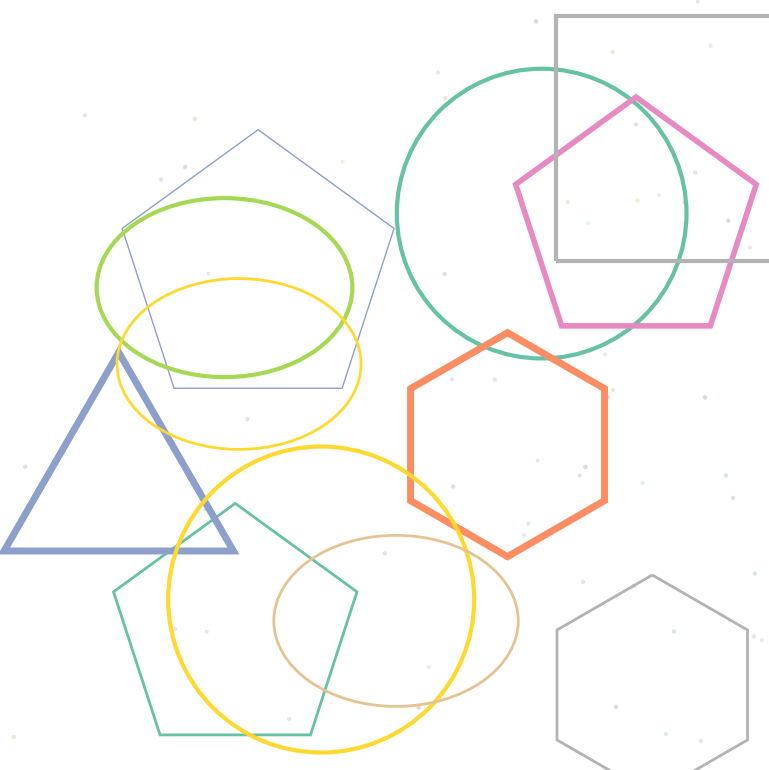[{"shape": "pentagon", "thickness": 1, "radius": 0.83, "center": [0.306, 0.18]}, {"shape": "circle", "thickness": 1.5, "radius": 0.94, "center": [0.703, 0.723]}, {"shape": "hexagon", "thickness": 2.5, "radius": 0.73, "center": [0.659, 0.423]}, {"shape": "pentagon", "thickness": 0.5, "radius": 0.93, "center": [0.335, 0.646]}, {"shape": "triangle", "thickness": 2.5, "radius": 0.86, "center": [0.154, 0.37]}, {"shape": "pentagon", "thickness": 2, "radius": 0.82, "center": [0.826, 0.71]}, {"shape": "oval", "thickness": 1.5, "radius": 0.83, "center": [0.292, 0.626]}, {"shape": "oval", "thickness": 1, "radius": 0.79, "center": [0.31, 0.527]}, {"shape": "circle", "thickness": 1.5, "radius": 0.99, "center": [0.417, 0.221]}, {"shape": "oval", "thickness": 1, "radius": 0.79, "center": [0.514, 0.194]}, {"shape": "square", "thickness": 1.5, "radius": 0.79, "center": [0.881, 0.82]}, {"shape": "hexagon", "thickness": 1, "radius": 0.71, "center": [0.847, 0.11]}]